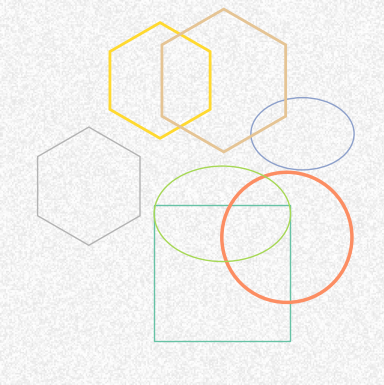[{"shape": "square", "thickness": 1, "radius": 0.88, "center": [0.577, 0.291]}, {"shape": "circle", "thickness": 2.5, "radius": 0.84, "center": [0.745, 0.384]}, {"shape": "oval", "thickness": 1, "radius": 0.67, "center": [0.786, 0.653]}, {"shape": "oval", "thickness": 1, "radius": 0.89, "center": [0.578, 0.445]}, {"shape": "hexagon", "thickness": 2, "radius": 0.75, "center": [0.416, 0.791]}, {"shape": "hexagon", "thickness": 2, "radius": 0.93, "center": [0.581, 0.791]}, {"shape": "hexagon", "thickness": 1, "radius": 0.77, "center": [0.231, 0.516]}]